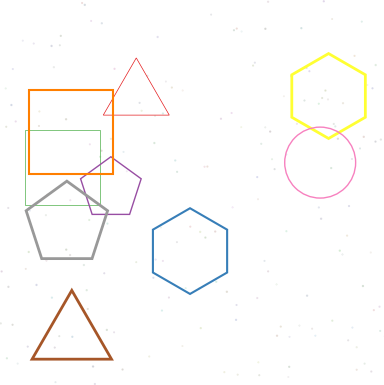[{"shape": "triangle", "thickness": 0.5, "radius": 0.5, "center": [0.354, 0.75]}, {"shape": "hexagon", "thickness": 1.5, "radius": 0.56, "center": [0.494, 0.348]}, {"shape": "square", "thickness": 0.5, "radius": 0.49, "center": [0.162, 0.564]}, {"shape": "pentagon", "thickness": 1, "radius": 0.41, "center": [0.288, 0.51]}, {"shape": "square", "thickness": 1.5, "radius": 0.54, "center": [0.185, 0.657]}, {"shape": "hexagon", "thickness": 2, "radius": 0.55, "center": [0.853, 0.751]}, {"shape": "triangle", "thickness": 2, "radius": 0.6, "center": [0.186, 0.127]}, {"shape": "circle", "thickness": 1, "radius": 0.46, "center": [0.832, 0.578]}, {"shape": "pentagon", "thickness": 2, "radius": 0.56, "center": [0.174, 0.418]}]